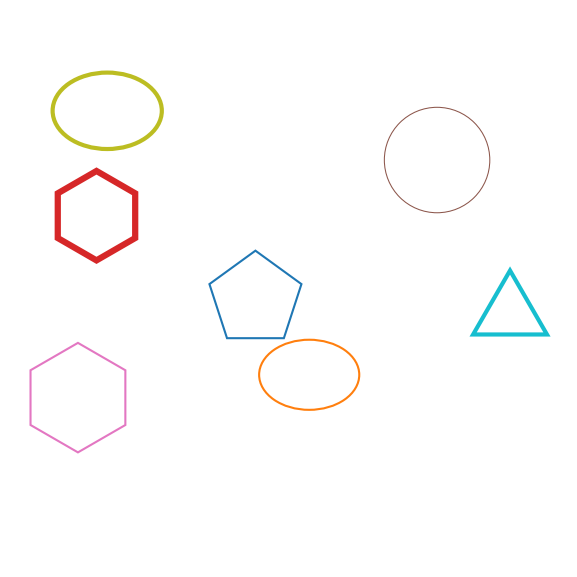[{"shape": "pentagon", "thickness": 1, "radius": 0.42, "center": [0.442, 0.481]}, {"shape": "oval", "thickness": 1, "radius": 0.43, "center": [0.535, 0.35]}, {"shape": "hexagon", "thickness": 3, "radius": 0.39, "center": [0.167, 0.626]}, {"shape": "circle", "thickness": 0.5, "radius": 0.46, "center": [0.757, 0.722]}, {"shape": "hexagon", "thickness": 1, "radius": 0.47, "center": [0.135, 0.311]}, {"shape": "oval", "thickness": 2, "radius": 0.47, "center": [0.186, 0.807]}, {"shape": "triangle", "thickness": 2, "radius": 0.37, "center": [0.883, 0.457]}]